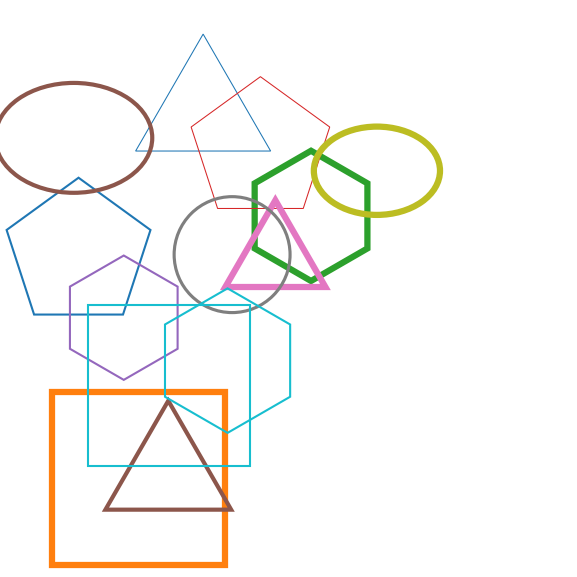[{"shape": "triangle", "thickness": 0.5, "radius": 0.67, "center": [0.352, 0.805]}, {"shape": "pentagon", "thickness": 1, "radius": 0.65, "center": [0.136, 0.56]}, {"shape": "square", "thickness": 3, "radius": 0.75, "center": [0.24, 0.171]}, {"shape": "hexagon", "thickness": 3, "radius": 0.56, "center": [0.539, 0.625]}, {"shape": "pentagon", "thickness": 0.5, "radius": 0.63, "center": [0.451, 0.74]}, {"shape": "hexagon", "thickness": 1, "radius": 0.54, "center": [0.214, 0.449]}, {"shape": "oval", "thickness": 2, "radius": 0.68, "center": [0.128, 0.76]}, {"shape": "triangle", "thickness": 2, "radius": 0.63, "center": [0.291, 0.179]}, {"shape": "triangle", "thickness": 3, "radius": 0.5, "center": [0.477, 0.552]}, {"shape": "circle", "thickness": 1.5, "radius": 0.5, "center": [0.402, 0.558]}, {"shape": "oval", "thickness": 3, "radius": 0.55, "center": [0.653, 0.703]}, {"shape": "hexagon", "thickness": 1, "radius": 0.63, "center": [0.394, 0.375]}, {"shape": "square", "thickness": 1, "radius": 0.7, "center": [0.292, 0.332]}]